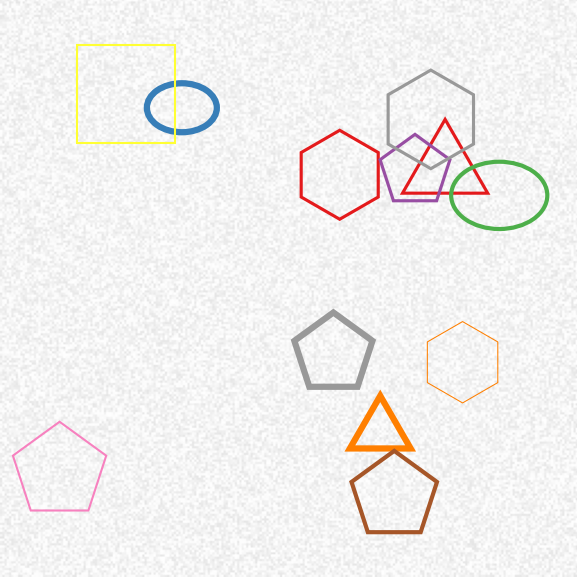[{"shape": "hexagon", "thickness": 1.5, "radius": 0.39, "center": [0.588, 0.697]}, {"shape": "triangle", "thickness": 1.5, "radius": 0.43, "center": [0.771, 0.707]}, {"shape": "oval", "thickness": 3, "radius": 0.3, "center": [0.315, 0.813]}, {"shape": "oval", "thickness": 2, "radius": 0.42, "center": [0.864, 0.661]}, {"shape": "pentagon", "thickness": 1.5, "radius": 0.32, "center": [0.719, 0.703]}, {"shape": "triangle", "thickness": 3, "radius": 0.3, "center": [0.658, 0.253]}, {"shape": "hexagon", "thickness": 0.5, "radius": 0.35, "center": [0.801, 0.372]}, {"shape": "square", "thickness": 1, "radius": 0.42, "center": [0.218, 0.836]}, {"shape": "pentagon", "thickness": 2, "radius": 0.39, "center": [0.683, 0.141]}, {"shape": "pentagon", "thickness": 1, "radius": 0.42, "center": [0.103, 0.184]}, {"shape": "hexagon", "thickness": 1.5, "radius": 0.43, "center": [0.746, 0.792]}, {"shape": "pentagon", "thickness": 3, "radius": 0.36, "center": [0.577, 0.387]}]